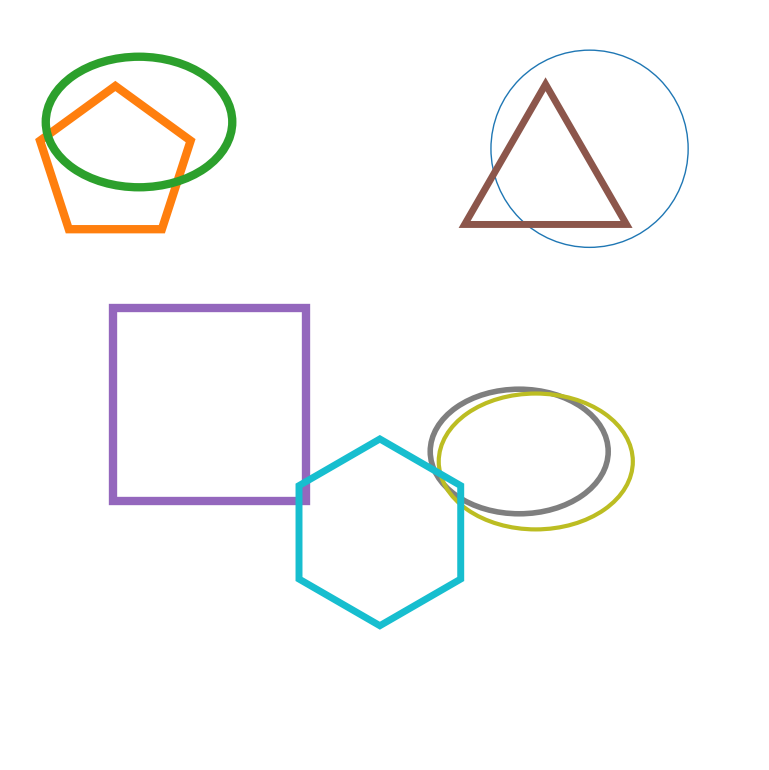[{"shape": "circle", "thickness": 0.5, "radius": 0.64, "center": [0.766, 0.807]}, {"shape": "pentagon", "thickness": 3, "radius": 0.51, "center": [0.15, 0.786]}, {"shape": "oval", "thickness": 3, "radius": 0.61, "center": [0.181, 0.842]}, {"shape": "square", "thickness": 3, "radius": 0.63, "center": [0.272, 0.475]}, {"shape": "triangle", "thickness": 2.5, "radius": 0.61, "center": [0.709, 0.769]}, {"shape": "oval", "thickness": 2, "radius": 0.58, "center": [0.674, 0.414]}, {"shape": "oval", "thickness": 1.5, "radius": 0.63, "center": [0.696, 0.401]}, {"shape": "hexagon", "thickness": 2.5, "radius": 0.61, "center": [0.493, 0.309]}]